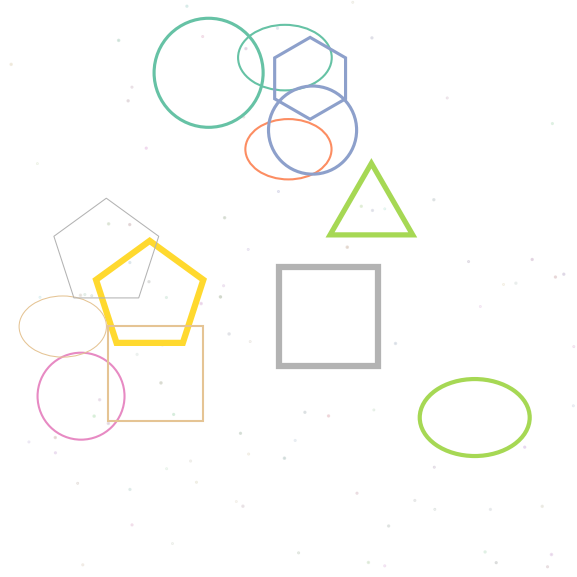[{"shape": "oval", "thickness": 1, "radius": 0.41, "center": [0.493, 0.899]}, {"shape": "circle", "thickness": 1.5, "radius": 0.47, "center": [0.361, 0.873]}, {"shape": "oval", "thickness": 1, "radius": 0.37, "center": [0.499, 0.741]}, {"shape": "circle", "thickness": 1.5, "radius": 0.38, "center": [0.541, 0.774]}, {"shape": "hexagon", "thickness": 1.5, "radius": 0.35, "center": [0.537, 0.864]}, {"shape": "circle", "thickness": 1, "radius": 0.38, "center": [0.14, 0.313]}, {"shape": "triangle", "thickness": 2.5, "radius": 0.41, "center": [0.643, 0.634]}, {"shape": "oval", "thickness": 2, "radius": 0.48, "center": [0.822, 0.276]}, {"shape": "pentagon", "thickness": 3, "radius": 0.49, "center": [0.259, 0.484]}, {"shape": "oval", "thickness": 0.5, "radius": 0.38, "center": [0.109, 0.434]}, {"shape": "square", "thickness": 1, "radius": 0.41, "center": [0.269, 0.352]}, {"shape": "square", "thickness": 3, "radius": 0.43, "center": [0.569, 0.451]}, {"shape": "pentagon", "thickness": 0.5, "radius": 0.48, "center": [0.184, 0.56]}]